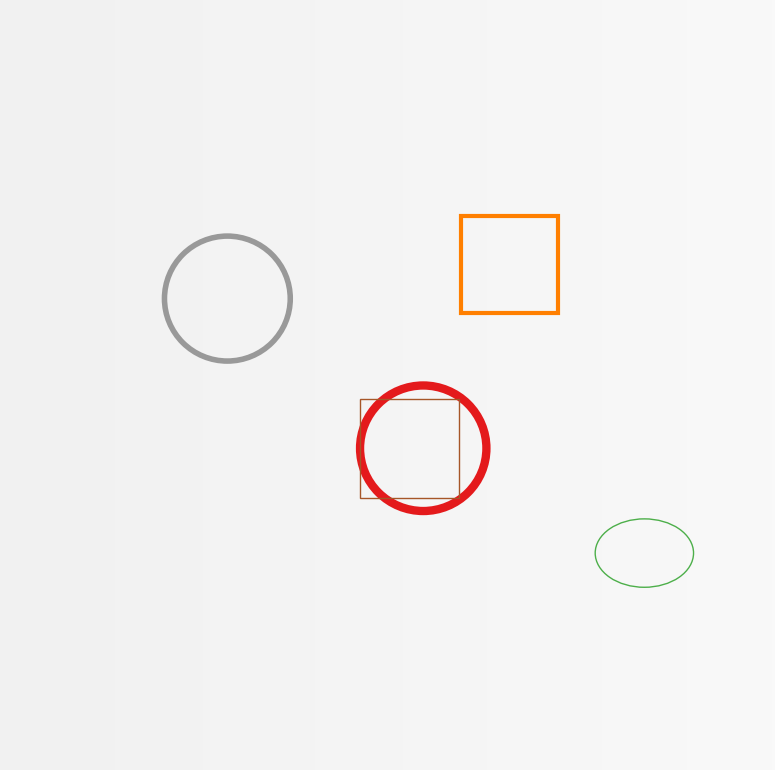[{"shape": "circle", "thickness": 3, "radius": 0.41, "center": [0.546, 0.418]}, {"shape": "oval", "thickness": 0.5, "radius": 0.32, "center": [0.831, 0.282]}, {"shape": "square", "thickness": 1.5, "radius": 0.31, "center": [0.657, 0.656]}, {"shape": "square", "thickness": 0.5, "radius": 0.32, "center": [0.528, 0.418]}, {"shape": "circle", "thickness": 2, "radius": 0.41, "center": [0.293, 0.612]}]